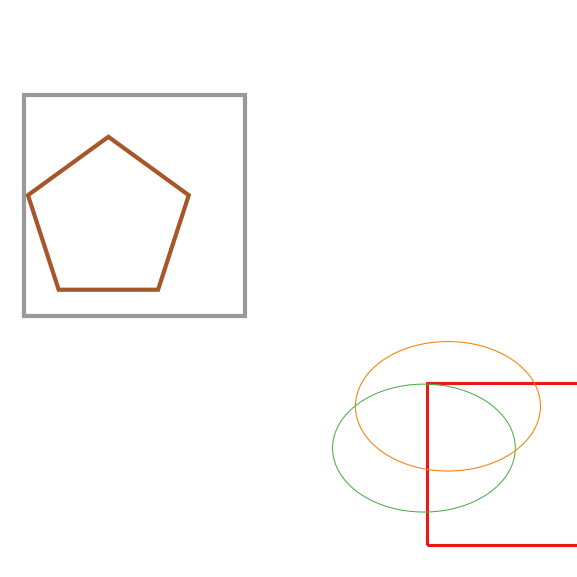[{"shape": "square", "thickness": 1.5, "radius": 0.7, "center": [0.88, 0.196]}, {"shape": "oval", "thickness": 0.5, "radius": 0.79, "center": [0.734, 0.223]}, {"shape": "oval", "thickness": 0.5, "radius": 0.8, "center": [0.776, 0.296]}, {"shape": "pentagon", "thickness": 2, "radius": 0.73, "center": [0.188, 0.616]}, {"shape": "square", "thickness": 2, "radius": 0.96, "center": [0.232, 0.644]}]